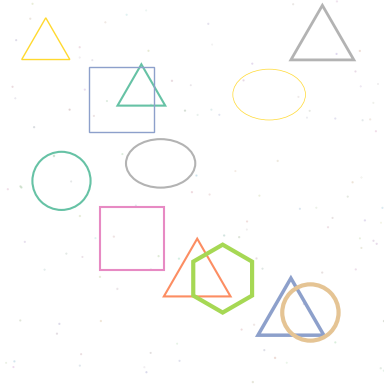[{"shape": "circle", "thickness": 1.5, "radius": 0.38, "center": [0.16, 0.53]}, {"shape": "triangle", "thickness": 1.5, "radius": 0.36, "center": [0.367, 0.761]}, {"shape": "triangle", "thickness": 1.5, "radius": 0.5, "center": [0.512, 0.28]}, {"shape": "square", "thickness": 1, "radius": 0.42, "center": [0.316, 0.742]}, {"shape": "triangle", "thickness": 2.5, "radius": 0.49, "center": [0.756, 0.179]}, {"shape": "square", "thickness": 1.5, "radius": 0.41, "center": [0.343, 0.381]}, {"shape": "hexagon", "thickness": 3, "radius": 0.44, "center": [0.578, 0.276]}, {"shape": "triangle", "thickness": 1, "radius": 0.36, "center": [0.119, 0.881]}, {"shape": "oval", "thickness": 0.5, "radius": 0.47, "center": [0.699, 0.754]}, {"shape": "circle", "thickness": 3, "radius": 0.37, "center": [0.806, 0.188]}, {"shape": "oval", "thickness": 1.5, "radius": 0.45, "center": [0.417, 0.576]}, {"shape": "triangle", "thickness": 2, "radius": 0.47, "center": [0.837, 0.892]}]